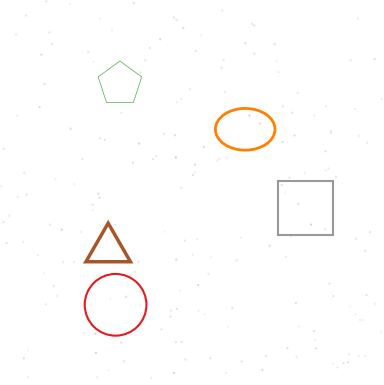[{"shape": "circle", "thickness": 1.5, "radius": 0.4, "center": [0.3, 0.208]}, {"shape": "pentagon", "thickness": 0.5, "radius": 0.3, "center": [0.311, 0.782]}, {"shape": "oval", "thickness": 2, "radius": 0.39, "center": [0.637, 0.664]}, {"shape": "triangle", "thickness": 2.5, "radius": 0.33, "center": [0.281, 0.354]}, {"shape": "square", "thickness": 1.5, "radius": 0.35, "center": [0.794, 0.46]}]